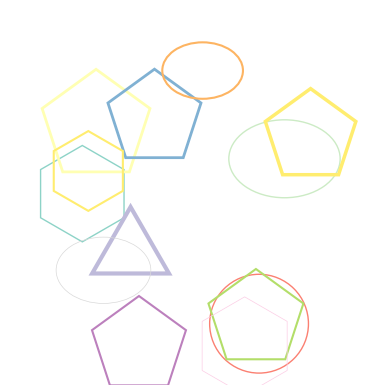[{"shape": "hexagon", "thickness": 1, "radius": 0.63, "center": [0.214, 0.497]}, {"shape": "pentagon", "thickness": 2, "radius": 0.74, "center": [0.249, 0.673]}, {"shape": "triangle", "thickness": 3, "radius": 0.58, "center": [0.339, 0.347]}, {"shape": "circle", "thickness": 1, "radius": 0.64, "center": [0.673, 0.159]}, {"shape": "pentagon", "thickness": 2, "radius": 0.64, "center": [0.401, 0.693]}, {"shape": "oval", "thickness": 1.5, "radius": 0.52, "center": [0.526, 0.817]}, {"shape": "pentagon", "thickness": 1.5, "radius": 0.65, "center": [0.665, 0.172]}, {"shape": "hexagon", "thickness": 0.5, "radius": 0.64, "center": [0.635, 0.101]}, {"shape": "oval", "thickness": 0.5, "radius": 0.62, "center": [0.269, 0.298]}, {"shape": "pentagon", "thickness": 1.5, "radius": 0.64, "center": [0.361, 0.103]}, {"shape": "oval", "thickness": 1, "radius": 0.72, "center": [0.739, 0.588]}, {"shape": "hexagon", "thickness": 1.5, "radius": 0.52, "center": [0.229, 0.556]}, {"shape": "pentagon", "thickness": 2.5, "radius": 0.62, "center": [0.807, 0.646]}]